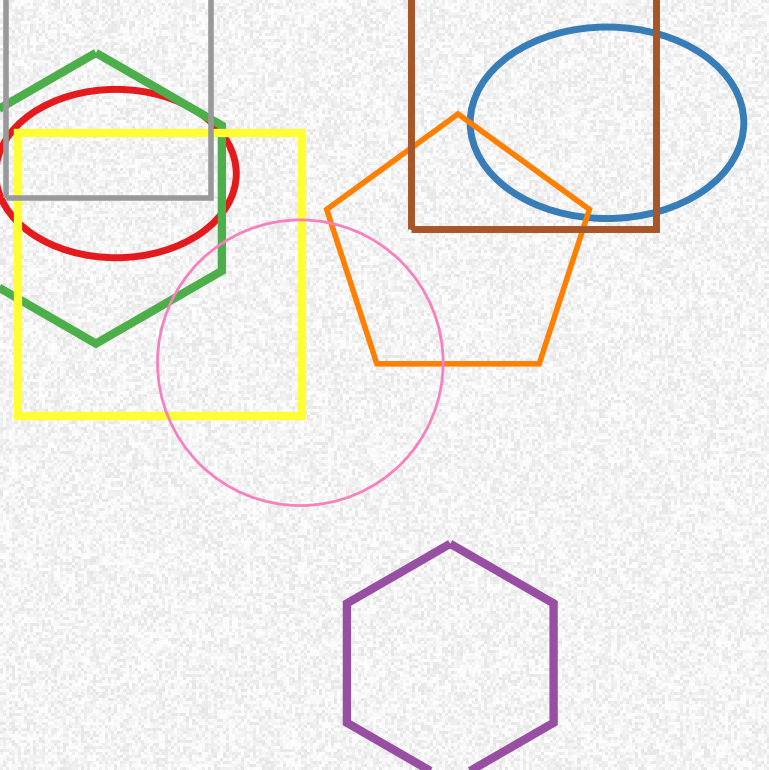[{"shape": "oval", "thickness": 2.5, "radius": 0.78, "center": [0.151, 0.775]}, {"shape": "oval", "thickness": 2.5, "radius": 0.89, "center": [0.788, 0.841]}, {"shape": "hexagon", "thickness": 3, "radius": 0.94, "center": [0.125, 0.743]}, {"shape": "hexagon", "thickness": 3, "radius": 0.77, "center": [0.585, 0.139]}, {"shape": "pentagon", "thickness": 2, "radius": 0.9, "center": [0.595, 0.673]}, {"shape": "square", "thickness": 3, "radius": 0.92, "center": [0.208, 0.643]}, {"shape": "square", "thickness": 2.5, "radius": 0.8, "center": [0.693, 0.862]}, {"shape": "circle", "thickness": 1, "radius": 0.93, "center": [0.39, 0.529]}, {"shape": "square", "thickness": 2, "radius": 0.67, "center": [0.141, 0.877]}]